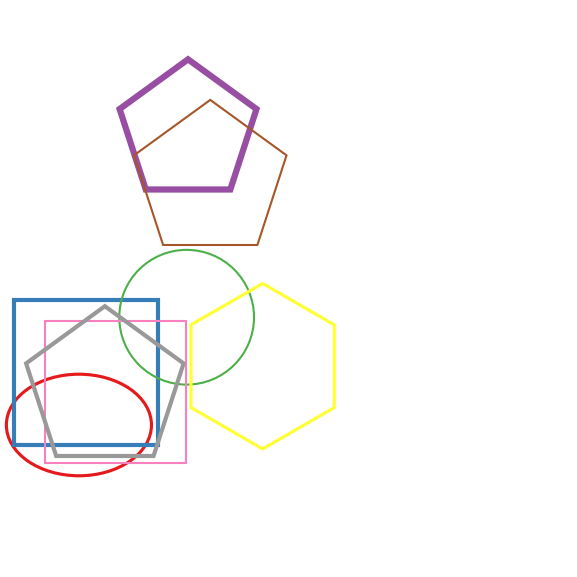[{"shape": "oval", "thickness": 1.5, "radius": 0.63, "center": [0.137, 0.263]}, {"shape": "square", "thickness": 2, "radius": 0.63, "center": [0.149, 0.354]}, {"shape": "circle", "thickness": 1, "radius": 0.58, "center": [0.323, 0.45]}, {"shape": "pentagon", "thickness": 3, "radius": 0.62, "center": [0.326, 0.772]}, {"shape": "hexagon", "thickness": 1.5, "radius": 0.72, "center": [0.455, 0.365]}, {"shape": "pentagon", "thickness": 1, "radius": 0.69, "center": [0.364, 0.687]}, {"shape": "square", "thickness": 1, "radius": 0.61, "center": [0.2, 0.321]}, {"shape": "pentagon", "thickness": 2, "radius": 0.72, "center": [0.182, 0.326]}]